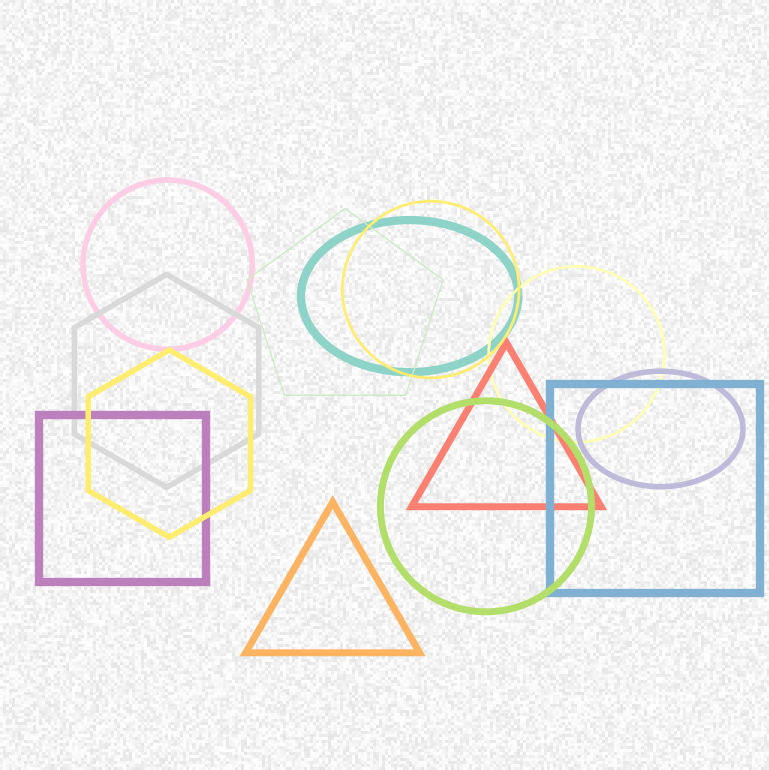[{"shape": "oval", "thickness": 3, "radius": 0.71, "center": [0.532, 0.615]}, {"shape": "circle", "thickness": 1, "radius": 0.57, "center": [0.749, 0.54]}, {"shape": "oval", "thickness": 2, "radius": 0.54, "center": [0.858, 0.443]}, {"shape": "triangle", "thickness": 2.5, "radius": 0.71, "center": [0.658, 0.413]}, {"shape": "square", "thickness": 3, "radius": 0.68, "center": [0.851, 0.366]}, {"shape": "triangle", "thickness": 2.5, "radius": 0.65, "center": [0.432, 0.217]}, {"shape": "circle", "thickness": 2.5, "radius": 0.69, "center": [0.631, 0.342]}, {"shape": "circle", "thickness": 2, "radius": 0.55, "center": [0.218, 0.656]}, {"shape": "hexagon", "thickness": 2, "radius": 0.69, "center": [0.216, 0.505]}, {"shape": "square", "thickness": 3, "radius": 0.54, "center": [0.159, 0.352]}, {"shape": "pentagon", "thickness": 0.5, "radius": 0.67, "center": [0.448, 0.595]}, {"shape": "circle", "thickness": 1, "radius": 0.57, "center": [0.559, 0.624]}, {"shape": "hexagon", "thickness": 2, "radius": 0.61, "center": [0.22, 0.424]}]